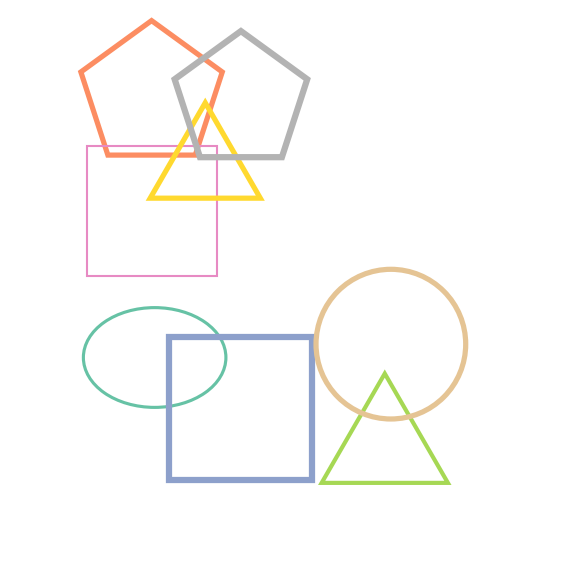[{"shape": "oval", "thickness": 1.5, "radius": 0.62, "center": [0.268, 0.38]}, {"shape": "pentagon", "thickness": 2.5, "radius": 0.64, "center": [0.262, 0.835]}, {"shape": "square", "thickness": 3, "radius": 0.62, "center": [0.417, 0.292]}, {"shape": "square", "thickness": 1, "radius": 0.56, "center": [0.264, 0.633]}, {"shape": "triangle", "thickness": 2, "radius": 0.63, "center": [0.666, 0.226]}, {"shape": "triangle", "thickness": 2.5, "radius": 0.55, "center": [0.355, 0.711]}, {"shape": "circle", "thickness": 2.5, "radius": 0.65, "center": [0.677, 0.403]}, {"shape": "pentagon", "thickness": 3, "radius": 0.6, "center": [0.417, 0.825]}]